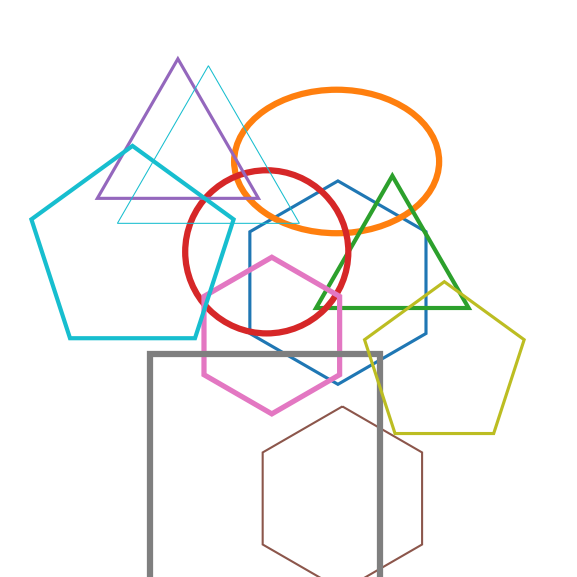[{"shape": "hexagon", "thickness": 1.5, "radius": 0.88, "center": [0.585, 0.51]}, {"shape": "oval", "thickness": 3, "radius": 0.89, "center": [0.583, 0.72]}, {"shape": "triangle", "thickness": 2, "radius": 0.76, "center": [0.679, 0.542]}, {"shape": "circle", "thickness": 3, "radius": 0.71, "center": [0.462, 0.563]}, {"shape": "triangle", "thickness": 1.5, "radius": 0.81, "center": [0.308, 0.736]}, {"shape": "hexagon", "thickness": 1, "radius": 0.8, "center": [0.593, 0.136]}, {"shape": "hexagon", "thickness": 2.5, "radius": 0.68, "center": [0.471, 0.418]}, {"shape": "square", "thickness": 3, "radius": 1.0, "center": [0.459, 0.187]}, {"shape": "pentagon", "thickness": 1.5, "radius": 0.73, "center": [0.769, 0.366]}, {"shape": "pentagon", "thickness": 2, "radius": 0.92, "center": [0.229, 0.562]}, {"shape": "triangle", "thickness": 0.5, "radius": 0.91, "center": [0.361, 0.703]}]